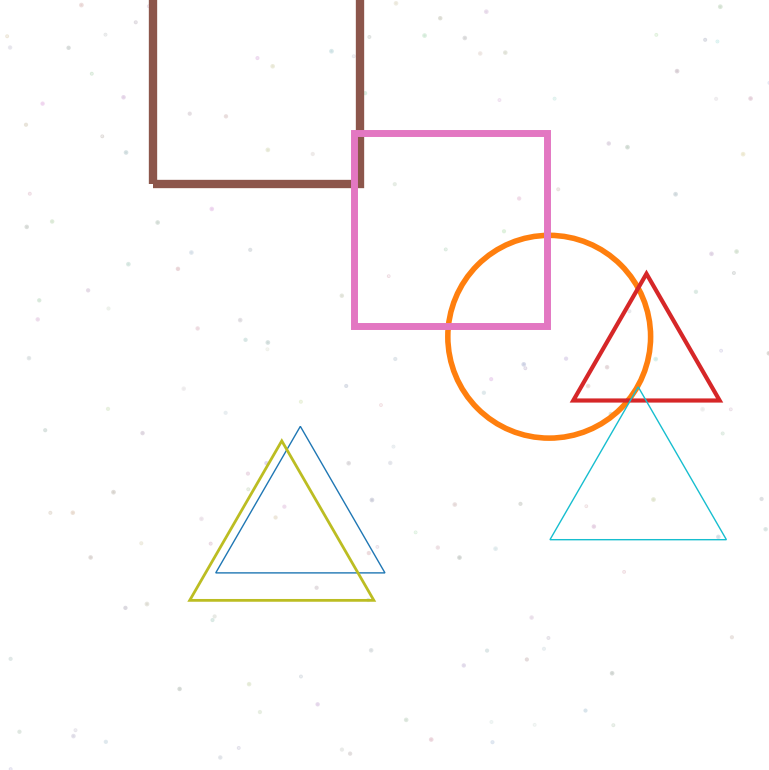[{"shape": "triangle", "thickness": 0.5, "radius": 0.63, "center": [0.39, 0.319]}, {"shape": "circle", "thickness": 2, "radius": 0.66, "center": [0.713, 0.563]}, {"shape": "triangle", "thickness": 1.5, "radius": 0.55, "center": [0.84, 0.535]}, {"shape": "square", "thickness": 3, "radius": 0.67, "center": [0.333, 0.895]}, {"shape": "square", "thickness": 2.5, "radius": 0.63, "center": [0.585, 0.702]}, {"shape": "triangle", "thickness": 1, "radius": 0.69, "center": [0.366, 0.289]}, {"shape": "triangle", "thickness": 0.5, "radius": 0.66, "center": [0.829, 0.365]}]